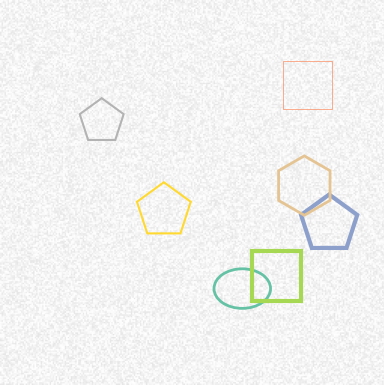[{"shape": "oval", "thickness": 2, "radius": 0.37, "center": [0.629, 0.25]}, {"shape": "square", "thickness": 0.5, "radius": 0.32, "center": [0.799, 0.779]}, {"shape": "pentagon", "thickness": 3, "radius": 0.38, "center": [0.855, 0.418]}, {"shape": "square", "thickness": 3, "radius": 0.32, "center": [0.718, 0.282]}, {"shape": "pentagon", "thickness": 1.5, "radius": 0.37, "center": [0.426, 0.453]}, {"shape": "hexagon", "thickness": 2, "radius": 0.39, "center": [0.79, 0.518]}, {"shape": "pentagon", "thickness": 1.5, "radius": 0.3, "center": [0.264, 0.685]}]